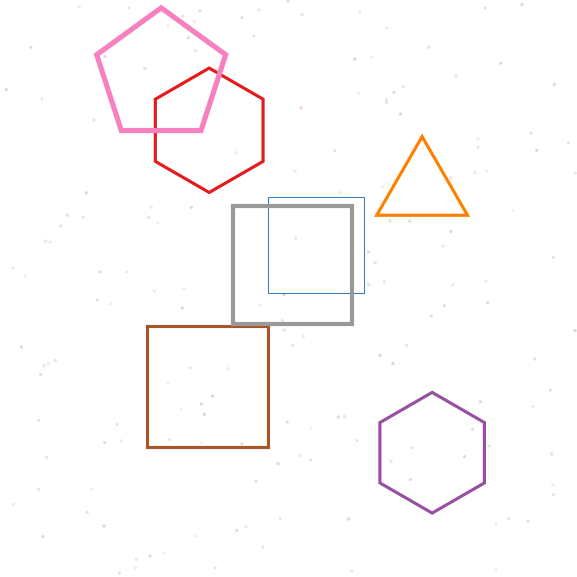[{"shape": "hexagon", "thickness": 1.5, "radius": 0.54, "center": [0.362, 0.774]}, {"shape": "square", "thickness": 0.5, "radius": 0.41, "center": [0.546, 0.575]}, {"shape": "hexagon", "thickness": 1.5, "radius": 0.52, "center": [0.748, 0.215]}, {"shape": "triangle", "thickness": 1.5, "radius": 0.45, "center": [0.731, 0.672]}, {"shape": "square", "thickness": 1.5, "radius": 0.53, "center": [0.359, 0.33]}, {"shape": "pentagon", "thickness": 2.5, "radius": 0.59, "center": [0.279, 0.868]}, {"shape": "square", "thickness": 2, "radius": 0.51, "center": [0.507, 0.54]}]